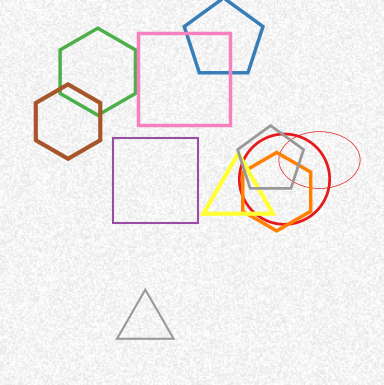[{"shape": "oval", "thickness": 0.5, "radius": 0.53, "center": [0.83, 0.584]}, {"shape": "circle", "thickness": 2, "radius": 0.59, "center": [0.739, 0.535]}, {"shape": "pentagon", "thickness": 2.5, "radius": 0.54, "center": [0.581, 0.898]}, {"shape": "hexagon", "thickness": 2.5, "radius": 0.57, "center": [0.254, 0.814]}, {"shape": "square", "thickness": 1.5, "radius": 0.55, "center": [0.404, 0.532]}, {"shape": "hexagon", "thickness": 2.5, "radius": 0.51, "center": [0.719, 0.502]}, {"shape": "triangle", "thickness": 3, "radius": 0.52, "center": [0.619, 0.497]}, {"shape": "hexagon", "thickness": 3, "radius": 0.48, "center": [0.177, 0.684]}, {"shape": "square", "thickness": 2.5, "radius": 0.6, "center": [0.477, 0.796]}, {"shape": "pentagon", "thickness": 2, "radius": 0.45, "center": [0.703, 0.584]}, {"shape": "triangle", "thickness": 1.5, "radius": 0.42, "center": [0.377, 0.163]}]